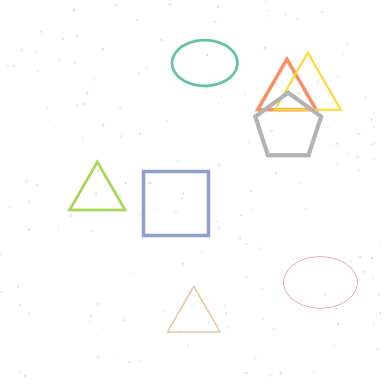[{"shape": "oval", "thickness": 2, "radius": 0.42, "center": [0.532, 0.836]}, {"shape": "triangle", "thickness": 2.5, "radius": 0.44, "center": [0.745, 0.759]}, {"shape": "square", "thickness": 2.5, "radius": 0.42, "center": [0.456, 0.472]}, {"shape": "oval", "thickness": 0.5, "radius": 0.48, "center": [0.832, 0.266]}, {"shape": "triangle", "thickness": 2, "radius": 0.42, "center": [0.253, 0.496]}, {"shape": "triangle", "thickness": 1.5, "radius": 0.49, "center": [0.8, 0.764]}, {"shape": "triangle", "thickness": 1, "radius": 0.4, "center": [0.503, 0.177]}, {"shape": "pentagon", "thickness": 3, "radius": 0.45, "center": [0.749, 0.669]}]